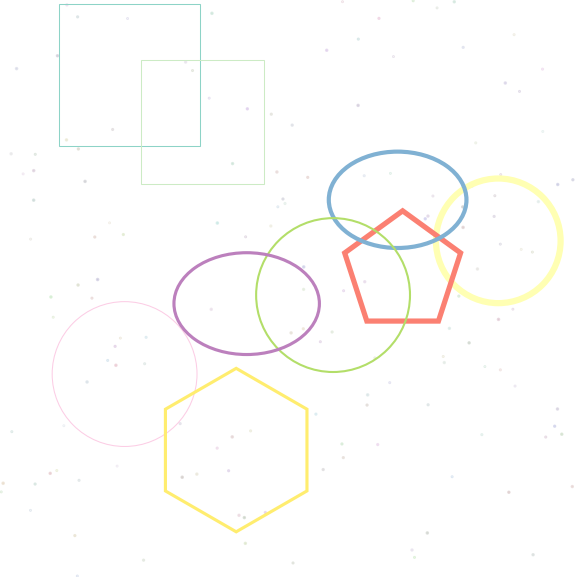[{"shape": "square", "thickness": 0.5, "radius": 0.61, "center": [0.224, 0.869]}, {"shape": "circle", "thickness": 3, "radius": 0.54, "center": [0.863, 0.582]}, {"shape": "pentagon", "thickness": 2.5, "radius": 0.53, "center": [0.697, 0.529]}, {"shape": "oval", "thickness": 2, "radius": 0.6, "center": [0.689, 0.653]}, {"shape": "circle", "thickness": 1, "radius": 0.67, "center": [0.577, 0.488]}, {"shape": "circle", "thickness": 0.5, "radius": 0.63, "center": [0.216, 0.351]}, {"shape": "oval", "thickness": 1.5, "radius": 0.63, "center": [0.427, 0.473]}, {"shape": "square", "thickness": 0.5, "radius": 0.53, "center": [0.351, 0.788]}, {"shape": "hexagon", "thickness": 1.5, "radius": 0.71, "center": [0.409, 0.22]}]